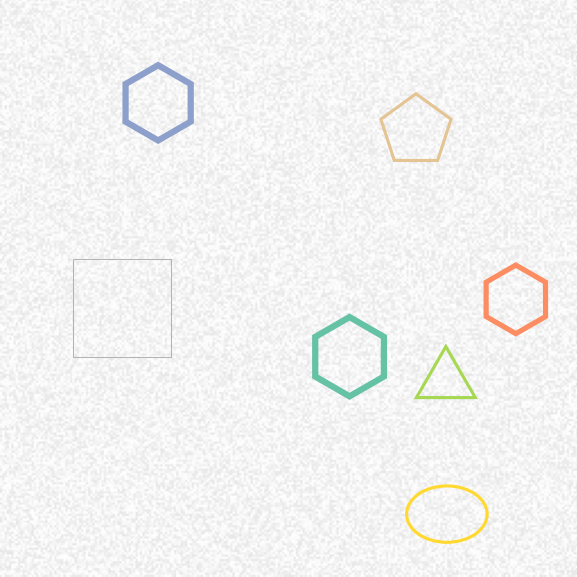[{"shape": "hexagon", "thickness": 3, "radius": 0.34, "center": [0.605, 0.381]}, {"shape": "hexagon", "thickness": 2.5, "radius": 0.3, "center": [0.893, 0.481]}, {"shape": "hexagon", "thickness": 3, "radius": 0.33, "center": [0.274, 0.821]}, {"shape": "triangle", "thickness": 1.5, "radius": 0.29, "center": [0.772, 0.34]}, {"shape": "oval", "thickness": 1.5, "radius": 0.35, "center": [0.774, 0.109]}, {"shape": "pentagon", "thickness": 1.5, "radius": 0.32, "center": [0.72, 0.773]}, {"shape": "square", "thickness": 0.5, "radius": 0.43, "center": [0.211, 0.466]}]